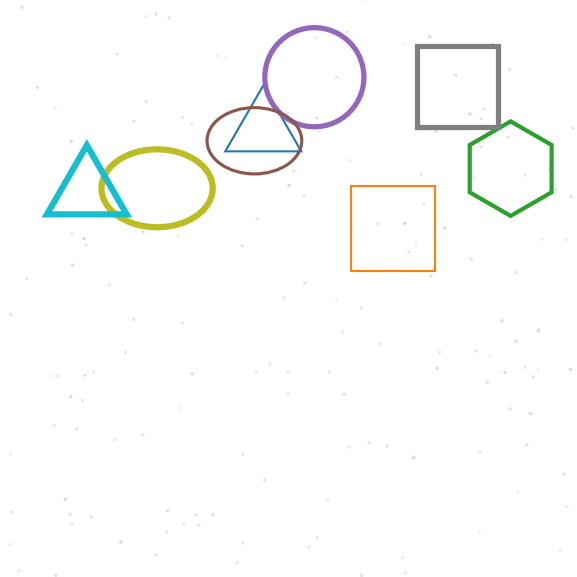[{"shape": "triangle", "thickness": 1, "radius": 0.38, "center": [0.456, 0.775]}, {"shape": "square", "thickness": 1, "radius": 0.37, "center": [0.68, 0.604]}, {"shape": "hexagon", "thickness": 2, "radius": 0.41, "center": [0.884, 0.707]}, {"shape": "circle", "thickness": 2.5, "radius": 0.43, "center": [0.544, 0.865]}, {"shape": "oval", "thickness": 1.5, "radius": 0.41, "center": [0.441, 0.755]}, {"shape": "square", "thickness": 2.5, "radius": 0.35, "center": [0.793, 0.849]}, {"shape": "oval", "thickness": 3, "radius": 0.48, "center": [0.272, 0.673]}, {"shape": "triangle", "thickness": 3, "radius": 0.4, "center": [0.15, 0.668]}]